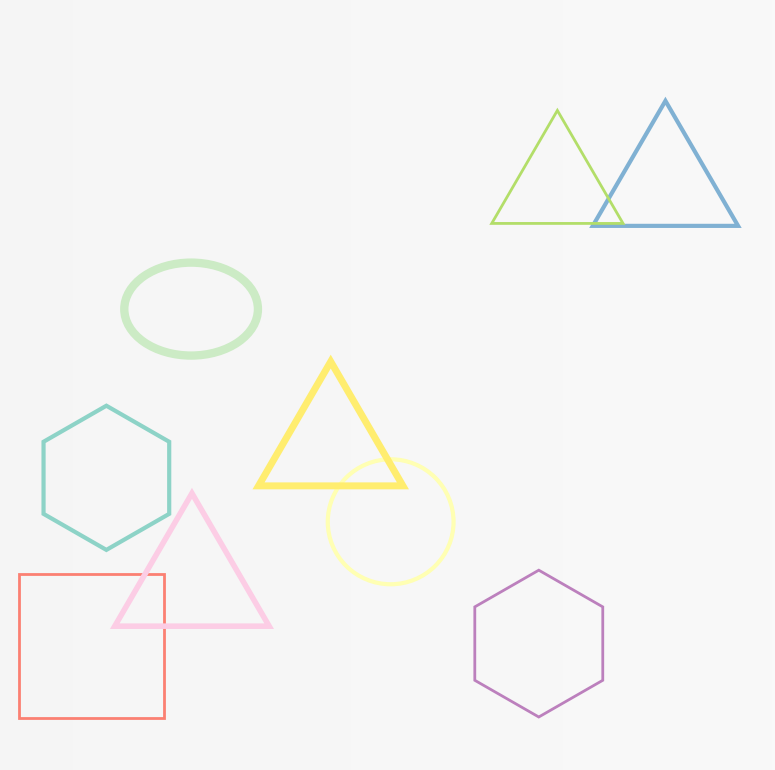[{"shape": "hexagon", "thickness": 1.5, "radius": 0.47, "center": [0.137, 0.379]}, {"shape": "circle", "thickness": 1.5, "radius": 0.41, "center": [0.504, 0.322]}, {"shape": "square", "thickness": 1, "radius": 0.47, "center": [0.118, 0.161]}, {"shape": "triangle", "thickness": 1.5, "radius": 0.54, "center": [0.859, 0.761]}, {"shape": "triangle", "thickness": 1, "radius": 0.49, "center": [0.719, 0.759]}, {"shape": "triangle", "thickness": 2, "radius": 0.58, "center": [0.248, 0.244]}, {"shape": "hexagon", "thickness": 1, "radius": 0.48, "center": [0.695, 0.164]}, {"shape": "oval", "thickness": 3, "radius": 0.43, "center": [0.247, 0.599]}, {"shape": "triangle", "thickness": 2.5, "radius": 0.54, "center": [0.427, 0.423]}]